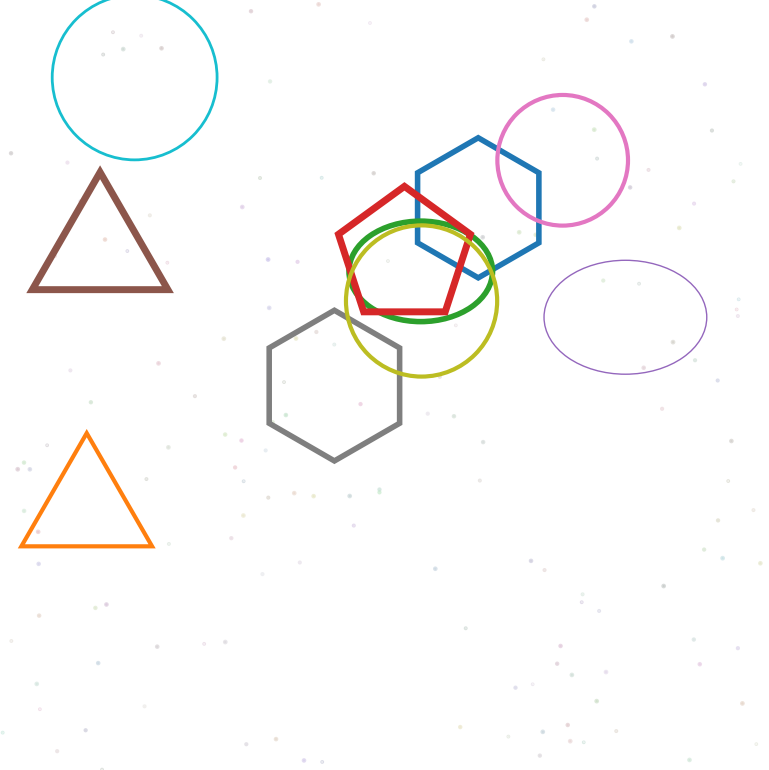[{"shape": "hexagon", "thickness": 2, "radius": 0.45, "center": [0.621, 0.73]}, {"shape": "triangle", "thickness": 1.5, "radius": 0.49, "center": [0.113, 0.339]}, {"shape": "oval", "thickness": 2, "radius": 0.47, "center": [0.546, 0.648]}, {"shape": "pentagon", "thickness": 2.5, "radius": 0.45, "center": [0.525, 0.668]}, {"shape": "oval", "thickness": 0.5, "radius": 0.53, "center": [0.812, 0.588]}, {"shape": "triangle", "thickness": 2.5, "radius": 0.51, "center": [0.13, 0.675]}, {"shape": "circle", "thickness": 1.5, "radius": 0.42, "center": [0.731, 0.792]}, {"shape": "hexagon", "thickness": 2, "radius": 0.49, "center": [0.434, 0.499]}, {"shape": "circle", "thickness": 1.5, "radius": 0.49, "center": [0.547, 0.609]}, {"shape": "circle", "thickness": 1, "radius": 0.54, "center": [0.175, 0.899]}]